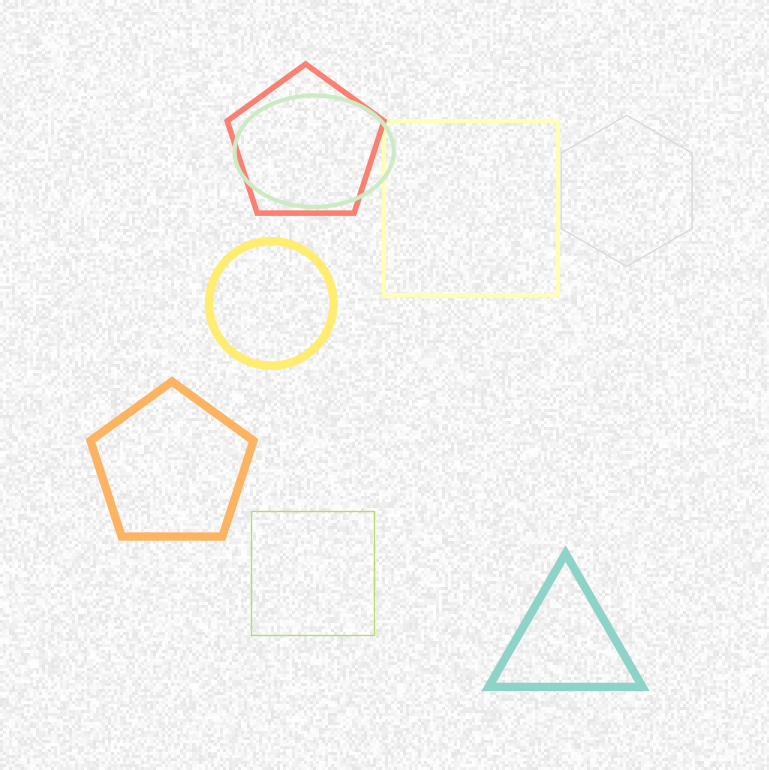[{"shape": "triangle", "thickness": 3, "radius": 0.58, "center": [0.734, 0.166]}, {"shape": "square", "thickness": 1.5, "radius": 0.57, "center": [0.612, 0.73]}, {"shape": "pentagon", "thickness": 2, "radius": 0.54, "center": [0.397, 0.81]}, {"shape": "pentagon", "thickness": 3, "radius": 0.56, "center": [0.223, 0.393]}, {"shape": "square", "thickness": 0.5, "radius": 0.4, "center": [0.406, 0.256]}, {"shape": "hexagon", "thickness": 0.5, "radius": 0.49, "center": [0.814, 0.752]}, {"shape": "oval", "thickness": 1.5, "radius": 0.52, "center": [0.408, 0.804]}, {"shape": "circle", "thickness": 3, "radius": 0.4, "center": [0.352, 0.606]}]